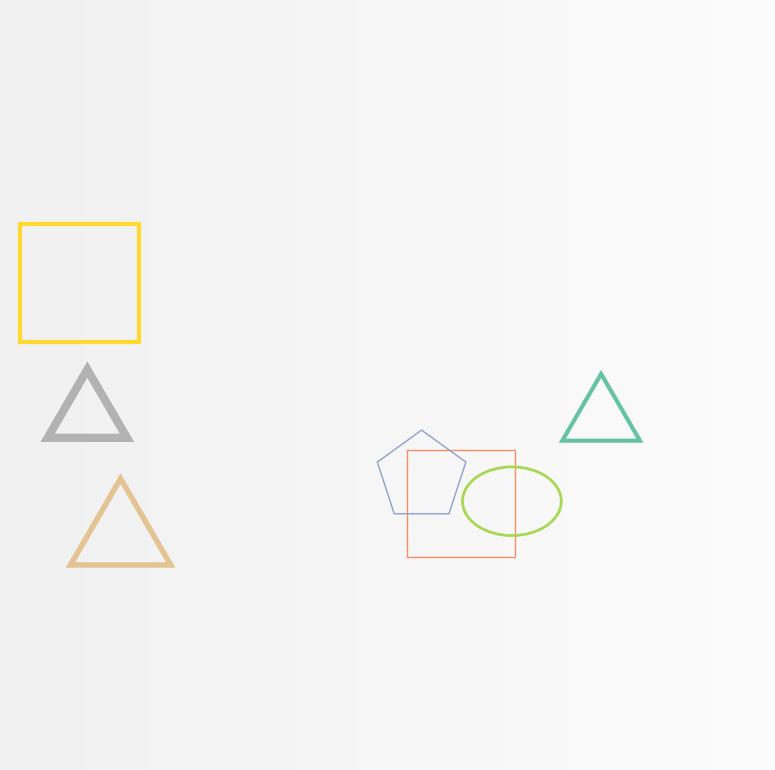[{"shape": "triangle", "thickness": 1.5, "radius": 0.29, "center": [0.776, 0.457]}, {"shape": "square", "thickness": 0.5, "radius": 0.35, "center": [0.595, 0.346]}, {"shape": "pentagon", "thickness": 0.5, "radius": 0.3, "center": [0.544, 0.381]}, {"shape": "oval", "thickness": 1, "radius": 0.32, "center": [0.661, 0.349]}, {"shape": "square", "thickness": 1.5, "radius": 0.38, "center": [0.102, 0.632]}, {"shape": "triangle", "thickness": 2, "radius": 0.37, "center": [0.156, 0.304]}, {"shape": "triangle", "thickness": 3, "radius": 0.3, "center": [0.113, 0.461]}]